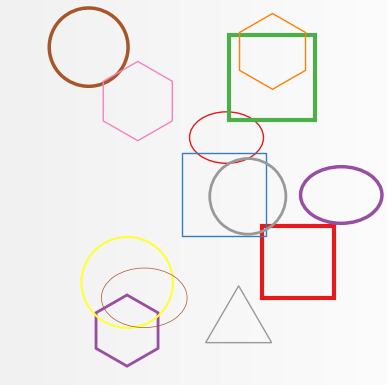[{"shape": "oval", "thickness": 1, "radius": 0.48, "center": [0.585, 0.643]}, {"shape": "square", "thickness": 3, "radius": 0.47, "center": [0.769, 0.32]}, {"shape": "square", "thickness": 1, "radius": 0.54, "center": [0.578, 0.494]}, {"shape": "square", "thickness": 3, "radius": 0.55, "center": [0.702, 0.798]}, {"shape": "hexagon", "thickness": 2, "radius": 0.46, "center": [0.328, 0.141]}, {"shape": "oval", "thickness": 2.5, "radius": 0.53, "center": [0.881, 0.493]}, {"shape": "hexagon", "thickness": 1, "radius": 0.49, "center": [0.703, 0.866]}, {"shape": "circle", "thickness": 1.5, "radius": 0.59, "center": [0.328, 0.266]}, {"shape": "oval", "thickness": 0.5, "radius": 0.55, "center": [0.372, 0.226]}, {"shape": "circle", "thickness": 2.5, "radius": 0.51, "center": [0.229, 0.878]}, {"shape": "hexagon", "thickness": 1, "radius": 0.51, "center": [0.356, 0.737]}, {"shape": "circle", "thickness": 2, "radius": 0.49, "center": [0.639, 0.49]}, {"shape": "triangle", "thickness": 1, "radius": 0.49, "center": [0.616, 0.159]}]